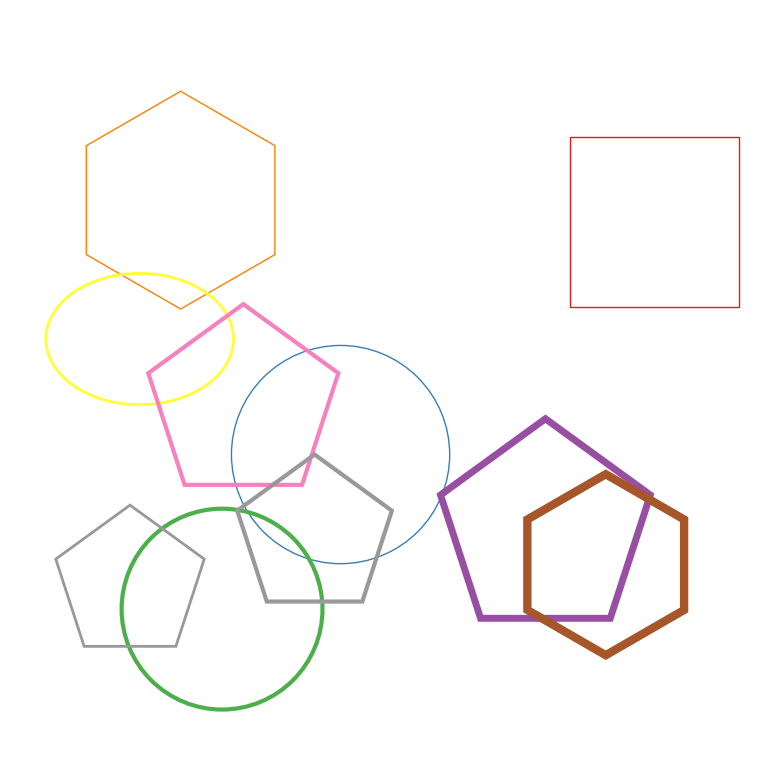[{"shape": "square", "thickness": 0.5, "radius": 0.55, "center": [0.85, 0.712]}, {"shape": "circle", "thickness": 0.5, "radius": 0.71, "center": [0.442, 0.41]}, {"shape": "circle", "thickness": 1.5, "radius": 0.65, "center": [0.288, 0.209]}, {"shape": "pentagon", "thickness": 2.5, "radius": 0.72, "center": [0.708, 0.313]}, {"shape": "hexagon", "thickness": 0.5, "radius": 0.71, "center": [0.235, 0.74]}, {"shape": "oval", "thickness": 1, "radius": 0.61, "center": [0.181, 0.56]}, {"shape": "hexagon", "thickness": 3, "radius": 0.59, "center": [0.787, 0.267]}, {"shape": "pentagon", "thickness": 1.5, "radius": 0.65, "center": [0.316, 0.475]}, {"shape": "pentagon", "thickness": 1, "radius": 0.51, "center": [0.169, 0.243]}, {"shape": "pentagon", "thickness": 1.5, "radius": 0.53, "center": [0.409, 0.304]}]